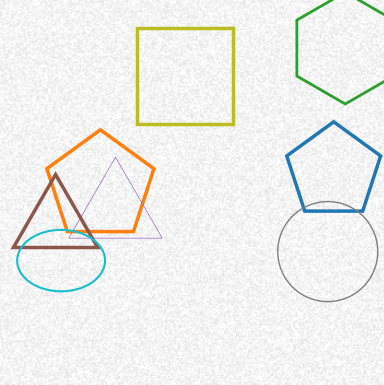[{"shape": "pentagon", "thickness": 2.5, "radius": 0.64, "center": [0.867, 0.555]}, {"shape": "pentagon", "thickness": 2.5, "radius": 0.73, "center": [0.261, 0.517]}, {"shape": "hexagon", "thickness": 2, "radius": 0.73, "center": [0.897, 0.875]}, {"shape": "triangle", "thickness": 0.5, "radius": 0.7, "center": [0.3, 0.451]}, {"shape": "triangle", "thickness": 2.5, "radius": 0.63, "center": [0.144, 0.42]}, {"shape": "circle", "thickness": 1, "radius": 0.65, "center": [0.851, 0.347]}, {"shape": "square", "thickness": 2.5, "radius": 0.62, "center": [0.481, 0.803]}, {"shape": "oval", "thickness": 1.5, "radius": 0.57, "center": [0.159, 0.323]}]